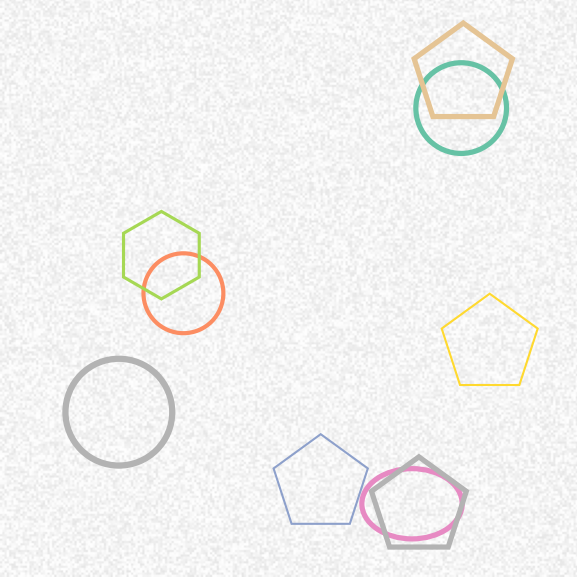[{"shape": "circle", "thickness": 2.5, "radius": 0.39, "center": [0.799, 0.812]}, {"shape": "circle", "thickness": 2, "radius": 0.35, "center": [0.318, 0.491]}, {"shape": "pentagon", "thickness": 1, "radius": 0.43, "center": [0.555, 0.161]}, {"shape": "oval", "thickness": 2.5, "radius": 0.43, "center": [0.713, 0.127]}, {"shape": "hexagon", "thickness": 1.5, "radius": 0.38, "center": [0.279, 0.557]}, {"shape": "pentagon", "thickness": 1, "radius": 0.44, "center": [0.848, 0.403]}, {"shape": "pentagon", "thickness": 2.5, "radius": 0.45, "center": [0.802, 0.87]}, {"shape": "pentagon", "thickness": 2.5, "radius": 0.43, "center": [0.725, 0.122]}, {"shape": "circle", "thickness": 3, "radius": 0.46, "center": [0.206, 0.285]}]